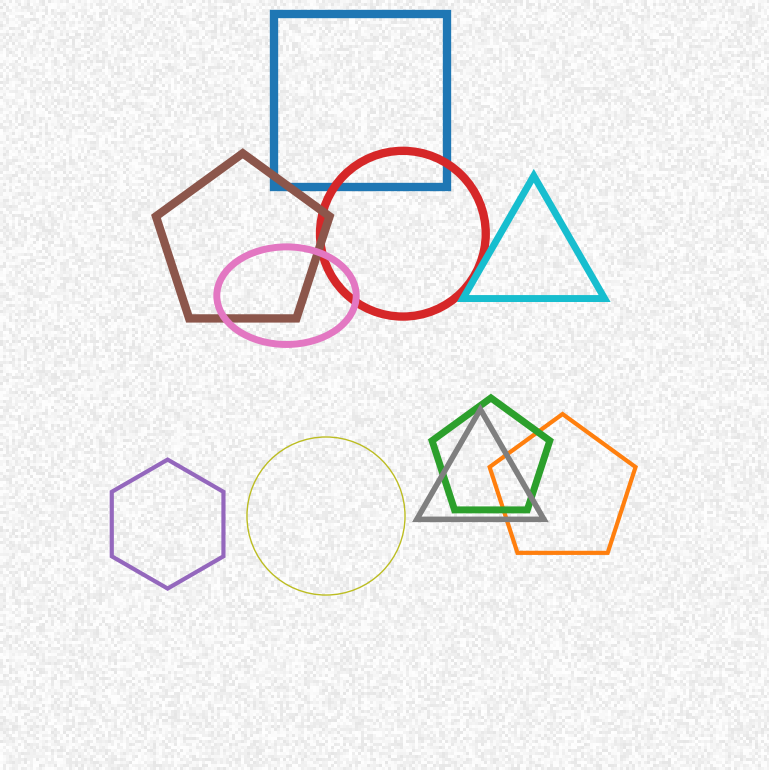[{"shape": "square", "thickness": 3, "radius": 0.56, "center": [0.468, 0.87]}, {"shape": "pentagon", "thickness": 1.5, "radius": 0.5, "center": [0.731, 0.363]}, {"shape": "pentagon", "thickness": 2.5, "radius": 0.4, "center": [0.638, 0.403]}, {"shape": "circle", "thickness": 3, "radius": 0.54, "center": [0.523, 0.697]}, {"shape": "hexagon", "thickness": 1.5, "radius": 0.42, "center": [0.218, 0.319]}, {"shape": "pentagon", "thickness": 3, "radius": 0.59, "center": [0.315, 0.682]}, {"shape": "oval", "thickness": 2.5, "radius": 0.45, "center": [0.372, 0.616]}, {"shape": "triangle", "thickness": 2, "radius": 0.48, "center": [0.624, 0.373]}, {"shape": "circle", "thickness": 0.5, "radius": 0.51, "center": [0.423, 0.33]}, {"shape": "triangle", "thickness": 2.5, "radius": 0.53, "center": [0.693, 0.665]}]